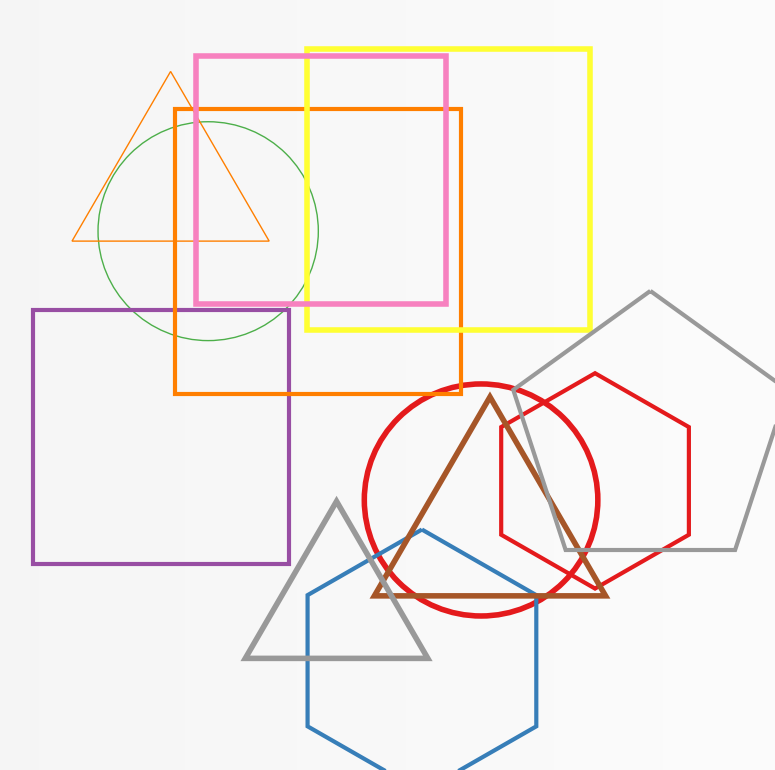[{"shape": "hexagon", "thickness": 1.5, "radius": 0.7, "center": [0.768, 0.375]}, {"shape": "circle", "thickness": 2, "radius": 0.75, "center": [0.621, 0.351]}, {"shape": "hexagon", "thickness": 1.5, "radius": 0.85, "center": [0.544, 0.142]}, {"shape": "circle", "thickness": 0.5, "radius": 0.71, "center": [0.269, 0.7]}, {"shape": "square", "thickness": 1.5, "radius": 0.83, "center": [0.208, 0.432]}, {"shape": "triangle", "thickness": 0.5, "radius": 0.73, "center": [0.22, 0.76]}, {"shape": "square", "thickness": 1.5, "radius": 0.92, "center": [0.41, 0.673]}, {"shape": "square", "thickness": 2, "radius": 0.91, "center": [0.579, 0.754]}, {"shape": "triangle", "thickness": 2, "radius": 0.86, "center": [0.632, 0.312]}, {"shape": "square", "thickness": 2, "radius": 0.81, "center": [0.414, 0.766]}, {"shape": "triangle", "thickness": 2, "radius": 0.68, "center": [0.434, 0.213]}, {"shape": "pentagon", "thickness": 1.5, "radius": 0.93, "center": [0.839, 0.436]}]